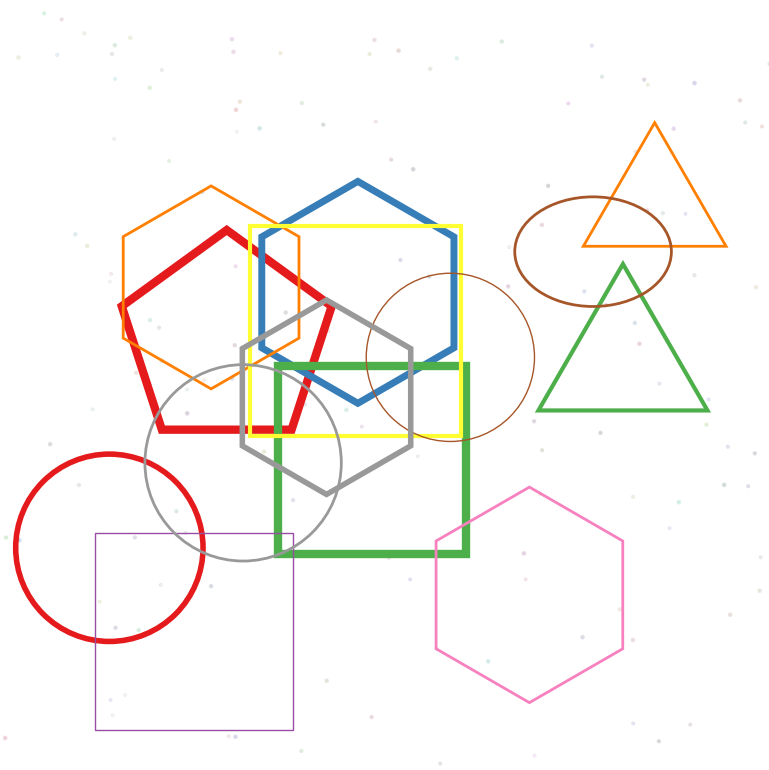[{"shape": "circle", "thickness": 2, "radius": 0.61, "center": [0.142, 0.289]}, {"shape": "pentagon", "thickness": 3, "radius": 0.72, "center": [0.294, 0.558]}, {"shape": "hexagon", "thickness": 2.5, "radius": 0.72, "center": [0.465, 0.62]}, {"shape": "triangle", "thickness": 1.5, "radius": 0.63, "center": [0.809, 0.53]}, {"shape": "square", "thickness": 3, "radius": 0.61, "center": [0.484, 0.403]}, {"shape": "square", "thickness": 0.5, "radius": 0.64, "center": [0.252, 0.18]}, {"shape": "triangle", "thickness": 1, "radius": 0.54, "center": [0.85, 0.734]}, {"shape": "hexagon", "thickness": 1, "radius": 0.66, "center": [0.274, 0.627]}, {"shape": "square", "thickness": 1.5, "radius": 0.68, "center": [0.462, 0.57]}, {"shape": "circle", "thickness": 0.5, "radius": 0.55, "center": [0.585, 0.536]}, {"shape": "oval", "thickness": 1, "radius": 0.51, "center": [0.77, 0.673]}, {"shape": "hexagon", "thickness": 1, "radius": 0.7, "center": [0.688, 0.227]}, {"shape": "circle", "thickness": 1, "radius": 0.64, "center": [0.316, 0.399]}, {"shape": "hexagon", "thickness": 2, "radius": 0.63, "center": [0.424, 0.484]}]